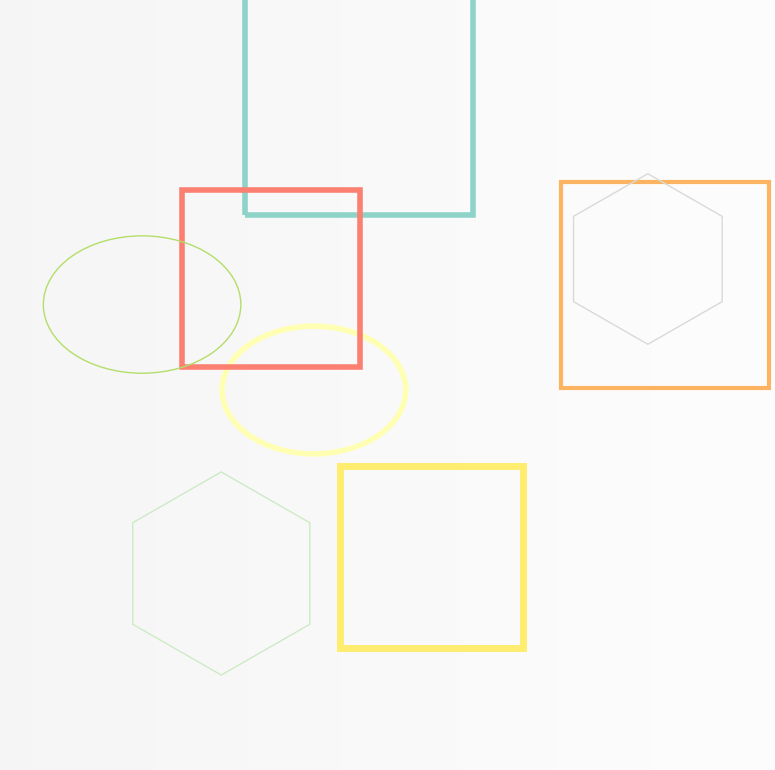[{"shape": "square", "thickness": 2, "radius": 0.74, "center": [0.463, 0.868]}, {"shape": "oval", "thickness": 2, "radius": 0.59, "center": [0.405, 0.493]}, {"shape": "square", "thickness": 2, "radius": 0.57, "center": [0.35, 0.639]}, {"shape": "square", "thickness": 1.5, "radius": 0.67, "center": [0.858, 0.63]}, {"shape": "oval", "thickness": 0.5, "radius": 0.64, "center": [0.183, 0.605]}, {"shape": "hexagon", "thickness": 0.5, "radius": 0.55, "center": [0.836, 0.664]}, {"shape": "hexagon", "thickness": 0.5, "radius": 0.66, "center": [0.285, 0.255]}, {"shape": "square", "thickness": 2.5, "radius": 0.59, "center": [0.557, 0.277]}]